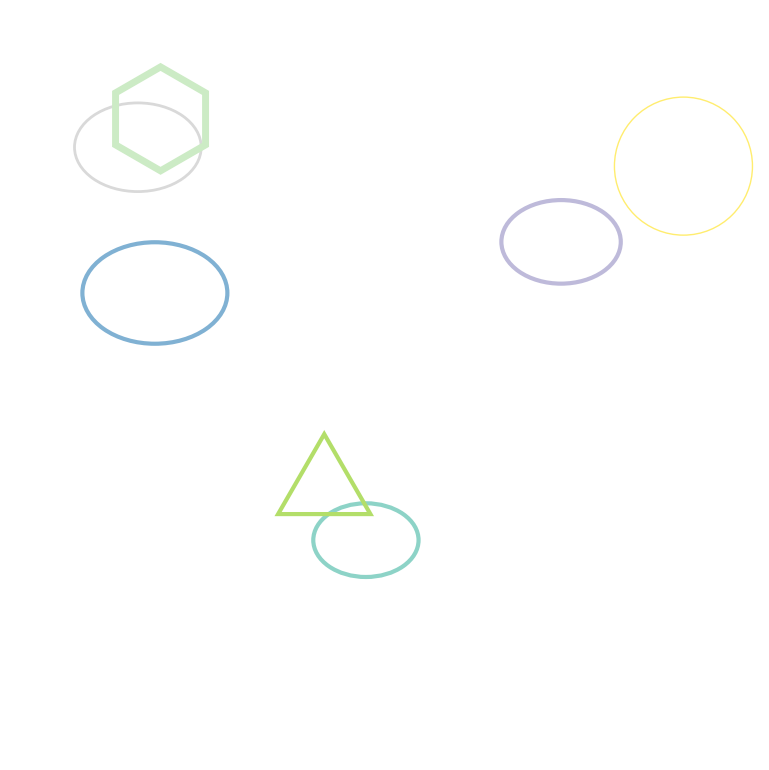[{"shape": "oval", "thickness": 1.5, "radius": 0.34, "center": [0.475, 0.299]}, {"shape": "oval", "thickness": 1.5, "radius": 0.39, "center": [0.729, 0.686]}, {"shape": "oval", "thickness": 1.5, "radius": 0.47, "center": [0.201, 0.619]}, {"shape": "triangle", "thickness": 1.5, "radius": 0.35, "center": [0.421, 0.367]}, {"shape": "oval", "thickness": 1, "radius": 0.41, "center": [0.179, 0.809]}, {"shape": "hexagon", "thickness": 2.5, "radius": 0.34, "center": [0.209, 0.846]}, {"shape": "circle", "thickness": 0.5, "radius": 0.45, "center": [0.888, 0.784]}]